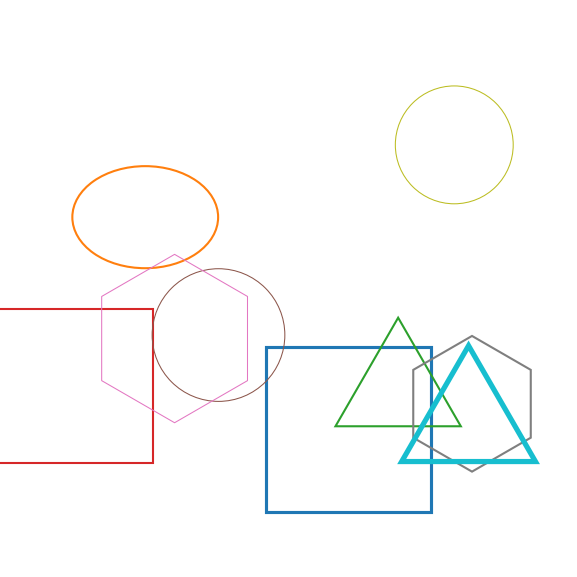[{"shape": "square", "thickness": 1.5, "radius": 0.71, "center": [0.603, 0.256]}, {"shape": "oval", "thickness": 1, "radius": 0.63, "center": [0.251, 0.623]}, {"shape": "triangle", "thickness": 1, "radius": 0.63, "center": [0.689, 0.324]}, {"shape": "square", "thickness": 1, "radius": 0.67, "center": [0.131, 0.33]}, {"shape": "circle", "thickness": 0.5, "radius": 0.57, "center": [0.378, 0.419]}, {"shape": "hexagon", "thickness": 0.5, "radius": 0.73, "center": [0.302, 0.413]}, {"shape": "hexagon", "thickness": 1, "radius": 0.59, "center": [0.817, 0.3]}, {"shape": "circle", "thickness": 0.5, "radius": 0.51, "center": [0.787, 0.748]}, {"shape": "triangle", "thickness": 2.5, "radius": 0.67, "center": [0.811, 0.267]}]